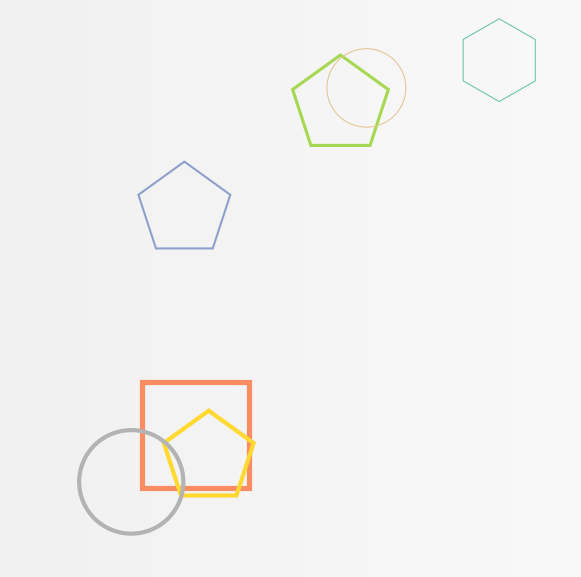[{"shape": "hexagon", "thickness": 0.5, "radius": 0.36, "center": [0.859, 0.895]}, {"shape": "square", "thickness": 2.5, "radius": 0.46, "center": [0.337, 0.246]}, {"shape": "pentagon", "thickness": 1, "radius": 0.42, "center": [0.317, 0.636]}, {"shape": "pentagon", "thickness": 1.5, "radius": 0.43, "center": [0.586, 0.817]}, {"shape": "pentagon", "thickness": 2, "radius": 0.41, "center": [0.359, 0.207]}, {"shape": "circle", "thickness": 0.5, "radius": 0.34, "center": [0.63, 0.847]}, {"shape": "circle", "thickness": 2, "radius": 0.45, "center": [0.226, 0.165]}]